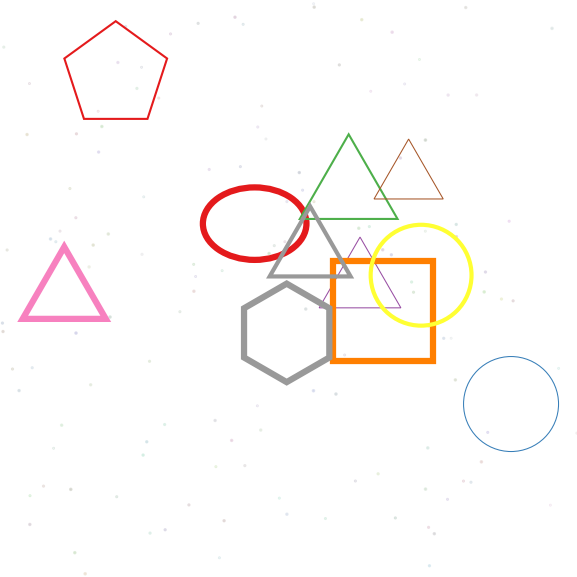[{"shape": "oval", "thickness": 3, "radius": 0.45, "center": [0.441, 0.612]}, {"shape": "pentagon", "thickness": 1, "radius": 0.47, "center": [0.2, 0.869]}, {"shape": "circle", "thickness": 0.5, "radius": 0.41, "center": [0.885, 0.3]}, {"shape": "triangle", "thickness": 1, "radius": 0.49, "center": [0.604, 0.669]}, {"shape": "triangle", "thickness": 0.5, "radius": 0.41, "center": [0.623, 0.507]}, {"shape": "square", "thickness": 3, "radius": 0.43, "center": [0.663, 0.46]}, {"shape": "circle", "thickness": 2, "radius": 0.44, "center": [0.729, 0.523]}, {"shape": "triangle", "thickness": 0.5, "radius": 0.35, "center": [0.708, 0.689]}, {"shape": "triangle", "thickness": 3, "radius": 0.42, "center": [0.111, 0.489]}, {"shape": "hexagon", "thickness": 3, "radius": 0.43, "center": [0.496, 0.423]}, {"shape": "triangle", "thickness": 2, "radius": 0.4, "center": [0.537, 0.561]}]